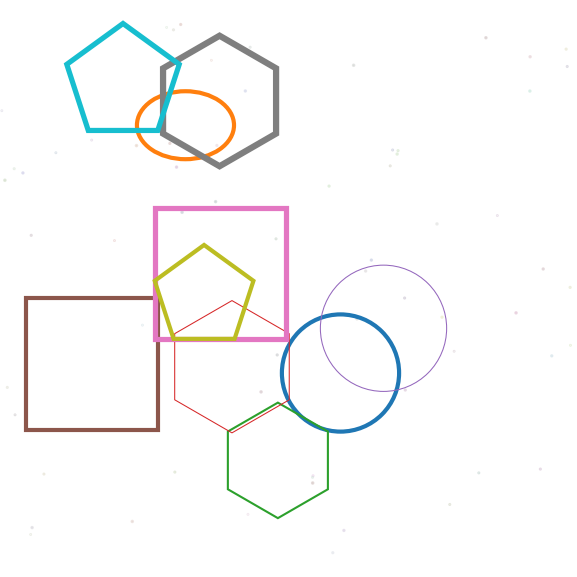[{"shape": "circle", "thickness": 2, "radius": 0.51, "center": [0.59, 0.353]}, {"shape": "oval", "thickness": 2, "radius": 0.42, "center": [0.321, 0.782]}, {"shape": "hexagon", "thickness": 1, "radius": 0.5, "center": [0.481, 0.202]}, {"shape": "hexagon", "thickness": 0.5, "radius": 0.57, "center": [0.402, 0.364]}, {"shape": "circle", "thickness": 0.5, "radius": 0.55, "center": [0.664, 0.431]}, {"shape": "square", "thickness": 2, "radius": 0.57, "center": [0.159, 0.368]}, {"shape": "square", "thickness": 2.5, "radius": 0.57, "center": [0.382, 0.526]}, {"shape": "hexagon", "thickness": 3, "radius": 0.56, "center": [0.38, 0.824]}, {"shape": "pentagon", "thickness": 2, "radius": 0.45, "center": [0.353, 0.485]}, {"shape": "pentagon", "thickness": 2.5, "radius": 0.51, "center": [0.213, 0.856]}]